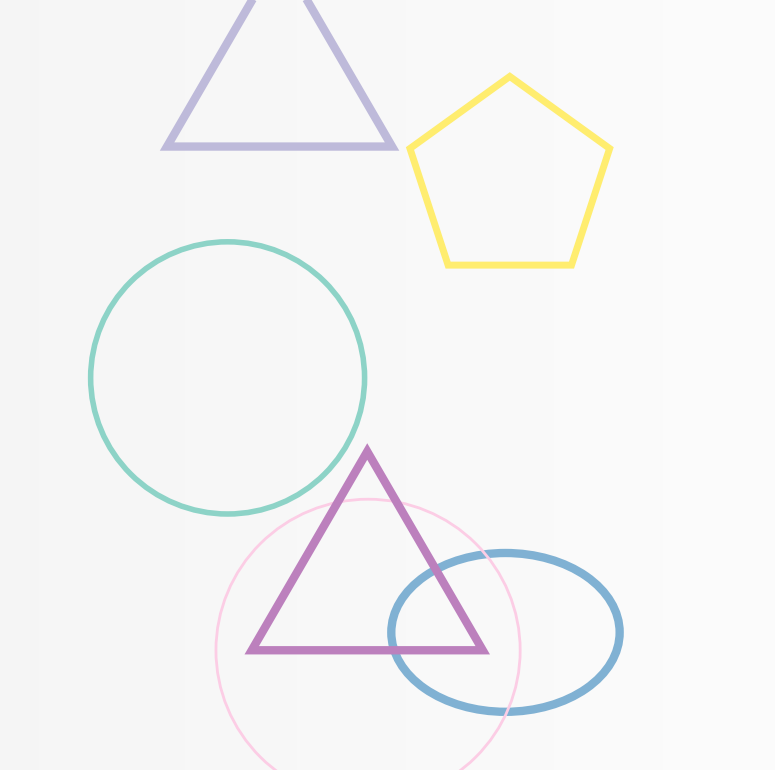[{"shape": "circle", "thickness": 2, "radius": 0.88, "center": [0.294, 0.509]}, {"shape": "triangle", "thickness": 3, "radius": 0.84, "center": [0.361, 0.893]}, {"shape": "oval", "thickness": 3, "radius": 0.74, "center": [0.652, 0.179]}, {"shape": "circle", "thickness": 1, "radius": 0.98, "center": [0.475, 0.155]}, {"shape": "triangle", "thickness": 3, "radius": 0.86, "center": [0.474, 0.242]}, {"shape": "pentagon", "thickness": 2.5, "radius": 0.68, "center": [0.658, 0.765]}]